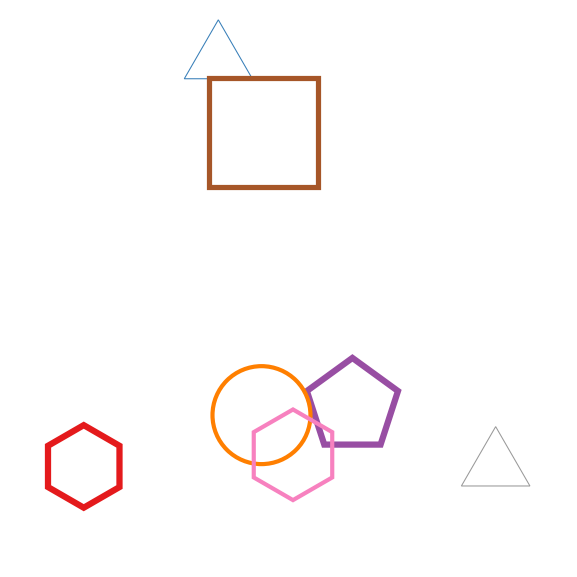[{"shape": "hexagon", "thickness": 3, "radius": 0.36, "center": [0.145, 0.191]}, {"shape": "triangle", "thickness": 0.5, "radius": 0.34, "center": [0.378, 0.897]}, {"shape": "pentagon", "thickness": 3, "radius": 0.41, "center": [0.61, 0.296]}, {"shape": "circle", "thickness": 2, "radius": 0.42, "center": [0.453, 0.28]}, {"shape": "square", "thickness": 2.5, "radius": 0.47, "center": [0.456, 0.769]}, {"shape": "hexagon", "thickness": 2, "radius": 0.39, "center": [0.507, 0.212]}, {"shape": "triangle", "thickness": 0.5, "radius": 0.34, "center": [0.858, 0.192]}]